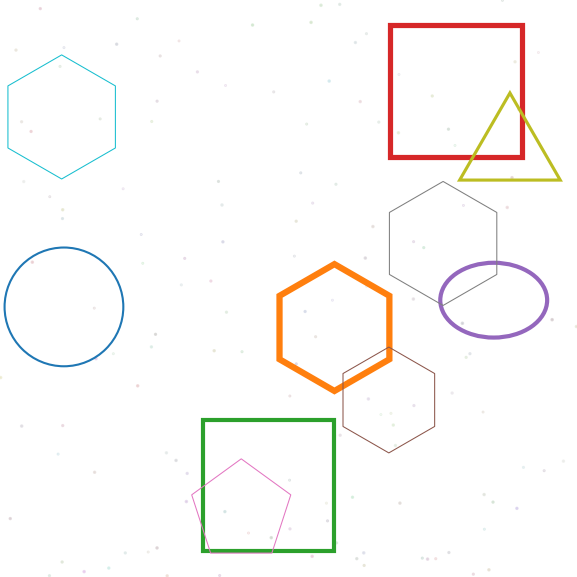[{"shape": "circle", "thickness": 1, "radius": 0.51, "center": [0.111, 0.468]}, {"shape": "hexagon", "thickness": 3, "radius": 0.55, "center": [0.579, 0.432]}, {"shape": "square", "thickness": 2, "radius": 0.57, "center": [0.465, 0.159]}, {"shape": "square", "thickness": 2.5, "radius": 0.57, "center": [0.79, 0.841]}, {"shape": "oval", "thickness": 2, "radius": 0.46, "center": [0.855, 0.479]}, {"shape": "hexagon", "thickness": 0.5, "radius": 0.46, "center": [0.673, 0.306]}, {"shape": "pentagon", "thickness": 0.5, "radius": 0.45, "center": [0.418, 0.114]}, {"shape": "hexagon", "thickness": 0.5, "radius": 0.54, "center": [0.767, 0.578]}, {"shape": "triangle", "thickness": 1.5, "radius": 0.5, "center": [0.883, 0.738]}, {"shape": "hexagon", "thickness": 0.5, "radius": 0.54, "center": [0.107, 0.797]}]